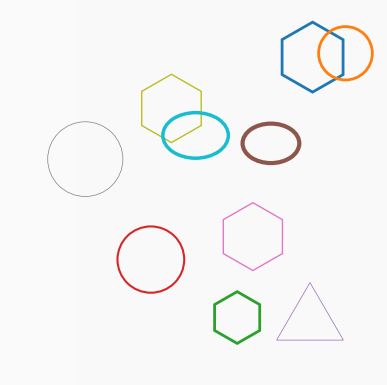[{"shape": "hexagon", "thickness": 2, "radius": 0.45, "center": [0.807, 0.852]}, {"shape": "circle", "thickness": 2, "radius": 0.35, "center": [0.892, 0.862]}, {"shape": "hexagon", "thickness": 2, "radius": 0.34, "center": [0.612, 0.175]}, {"shape": "circle", "thickness": 1.5, "radius": 0.43, "center": [0.389, 0.326]}, {"shape": "triangle", "thickness": 0.5, "radius": 0.5, "center": [0.8, 0.166]}, {"shape": "oval", "thickness": 3, "radius": 0.37, "center": [0.699, 0.628]}, {"shape": "hexagon", "thickness": 1, "radius": 0.44, "center": [0.653, 0.385]}, {"shape": "circle", "thickness": 0.5, "radius": 0.48, "center": [0.22, 0.587]}, {"shape": "hexagon", "thickness": 1, "radius": 0.44, "center": [0.443, 0.718]}, {"shape": "oval", "thickness": 2.5, "radius": 0.42, "center": [0.505, 0.648]}]